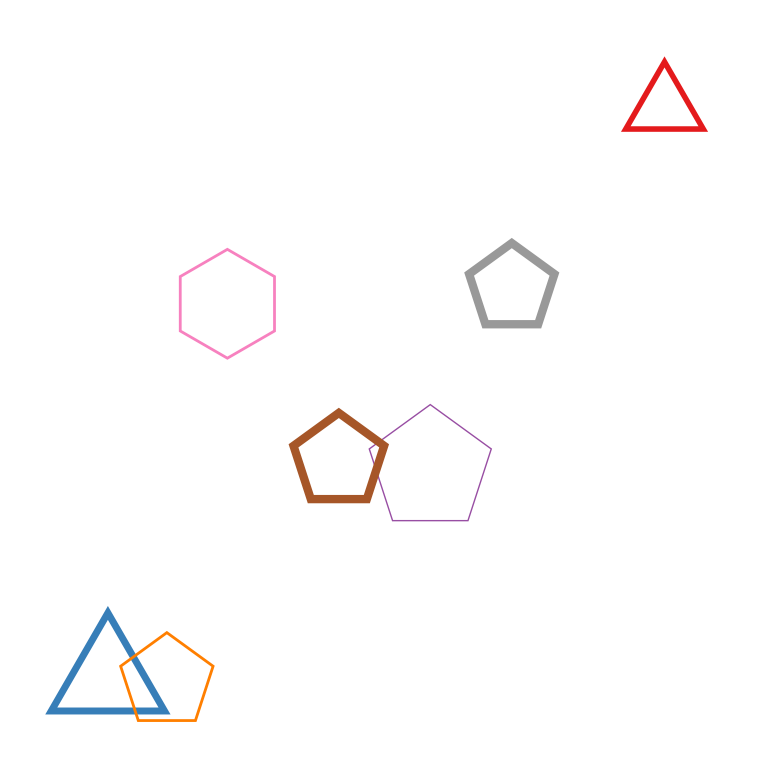[{"shape": "triangle", "thickness": 2, "radius": 0.29, "center": [0.863, 0.861]}, {"shape": "triangle", "thickness": 2.5, "radius": 0.42, "center": [0.14, 0.119]}, {"shape": "pentagon", "thickness": 0.5, "radius": 0.42, "center": [0.559, 0.391]}, {"shape": "pentagon", "thickness": 1, "radius": 0.32, "center": [0.217, 0.115]}, {"shape": "pentagon", "thickness": 3, "radius": 0.31, "center": [0.44, 0.402]}, {"shape": "hexagon", "thickness": 1, "radius": 0.35, "center": [0.295, 0.605]}, {"shape": "pentagon", "thickness": 3, "radius": 0.29, "center": [0.665, 0.626]}]